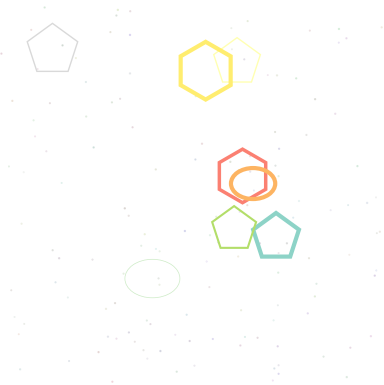[{"shape": "pentagon", "thickness": 3, "radius": 0.31, "center": [0.717, 0.384]}, {"shape": "pentagon", "thickness": 1, "radius": 0.32, "center": [0.616, 0.838]}, {"shape": "hexagon", "thickness": 2.5, "radius": 0.35, "center": [0.63, 0.543]}, {"shape": "oval", "thickness": 3, "radius": 0.29, "center": [0.657, 0.523]}, {"shape": "pentagon", "thickness": 1.5, "radius": 0.3, "center": [0.608, 0.405]}, {"shape": "pentagon", "thickness": 1, "radius": 0.34, "center": [0.136, 0.87]}, {"shape": "oval", "thickness": 0.5, "radius": 0.36, "center": [0.396, 0.276]}, {"shape": "hexagon", "thickness": 3, "radius": 0.37, "center": [0.534, 0.816]}]